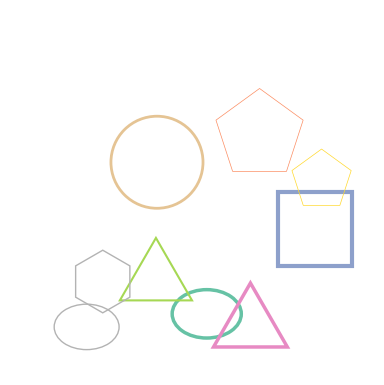[{"shape": "oval", "thickness": 2.5, "radius": 0.45, "center": [0.537, 0.185]}, {"shape": "pentagon", "thickness": 0.5, "radius": 0.6, "center": [0.674, 0.651]}, {"shape": "square", "thickness": 3, "radius": 0.48, "center": [0.818, 0.406]}, {"shape": "triangle", "thickness": 2.5, "radius": 0.55, "center": [0.65, 0.154]}, {"shape": "triangle", "thickness": 1.5, "radius": 0.54, "center": [0.405, 0.274]}, {"shape": "pentagon", "thickness": 0.5, "radius": 0.4, "center": [0.835, 0.532]}, {"shape": "circle", "thickness": 2, "radius": 0.6, "center": [0.408, 0.579]}, {"shape": "oval", "thickness": 1, "radius": 0.42, "center": [0.225, 0.151]}, {"shape": "hexagon", "thickness": 1, "radius": 0.41, "center": [0.267, 0.269]}]